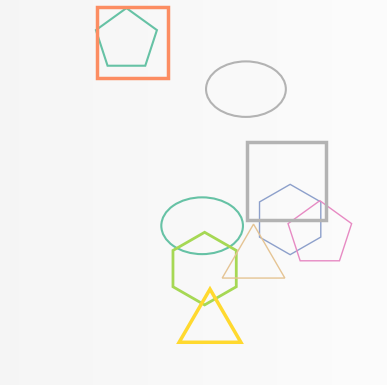[{"shape": "pentagon", "thickness": 1.5, "radius": 0.41, "center": [0.326, 0.896]}, {"shape": "oval", "thickness": 1.5, "radius": 0.53, "center": [0.522, 0.414]}, {"shape": "square", "thickness": 2.5, "radius": 0.46, "center": [0.342, 0.89]}, {"shape": "hexagon", "thickness": 1, "radius": 0.46, "center": [0.749, 0.43]}, {"shape": "pentagon", "thickness": 1, "radius": 0.43, "center": [0.825, 0.392]}, {"shape": "hexagon", "thickness": 2, "radius": 0.47, "center": [0.528, 0.302]}, {"shape": "triangle", "thickness": 2.5, "radius": 0.46, "center": [0.542, 0.157]}, {"shape": "triangle", "thickness": 1, "radius": 0.47, "center": [0.654, 0.324]}, {"shape": "square", "thickness": 2.5, "radius": 0.51, "center": [0.739, 0.531]}, {"shape": "oval", "thickness": 1.5, "radius": 0.51, "center": [0.635, 0.768]}]